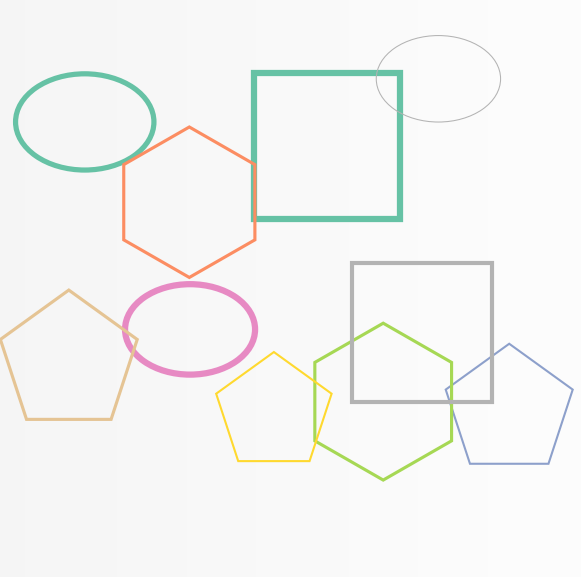[{"shape": "square", "thickness": 3, "radius": 0.63, "center": [0.563, 0.746]}, {"shape": "oval", "thickness": 2.5, "radius": 0.6, "center": [0.146, 0.788]}, {"shape": "hexagon", "thickness": 1.5, "radius": 0.65, "center": [0.326, 0.649]}, {"shape": "pentagon", "thickness": 1, "radius": 0.57, "center": [0.876, 0.289]}, {"shape": "oval", "thickness": 3, "radius": 0.56, "center": [0.327, 0.429]}, {"shape": "hexagon", "thickness": 1.5, "radius": 0.68, "center": [0.659, 0.304]}, {"shape": "pentagon", "thickness": 1, "radius": 0.52, "center": [0.471, 0.285]}, {"shape": "pentagon", "thickness": 1.5, "radius": 0.62, "center": [0.118, 0.373]}, {"shape": "oval", "thickness": 0.5, "radius": 0.53, "center": [0.754, 0.863]}, {"shape": "square", "thickness": 2, "radius": 0.6, "center": [0.727, 0.423]}]